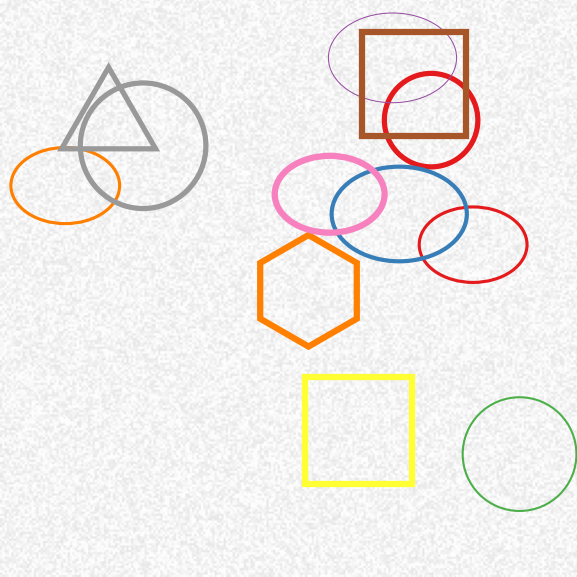[{"shape": "circle", "thickness": 2.5, "radius": 0.4, "center": [0.746, 0.791]}, {"shape": "oval", "thickness": 1.5, "radius": 0.47, "center": [0.819, 0.575]}, {"shape": "oval", "thickness": 2, "radius": 0.59, "center": [0.691, 0.629]}, {"shape": "circle", "thickness": 1, "radius": 0.49, "center": [0.9, 0.213]}, {"shape": "oval", "thickness": 0.5, "radius": 0.55, "center": [0.68, 0.899]}, {"shape": "hexagon", "thickness": 3, "radius": 0.48, "center": [0.534, 0.496]}, {"shape": "oval", "thickness": 1.5, "radius": 0.47, "center": [0.113, 0.678]}, {"shape": "square", "thickness": 3, "radius": 0.46, "center": [0.62, 0.253]}, {"shape": "square", "thickness": 3, "radius": 0.45, "center": [0.717, 0.854]}, {"shape": "oval", "thickness": 3, "radius": 0.48, "center": [0.571, 0.663]}, {"shape": "triangle", "thickness": 2.5, "radius": 0.47, "center": [0.188, 0.788]}, {"shape": "circle", "thickness": 2.5, "radius": 0.54, "center": [0.248, 0.747]}]